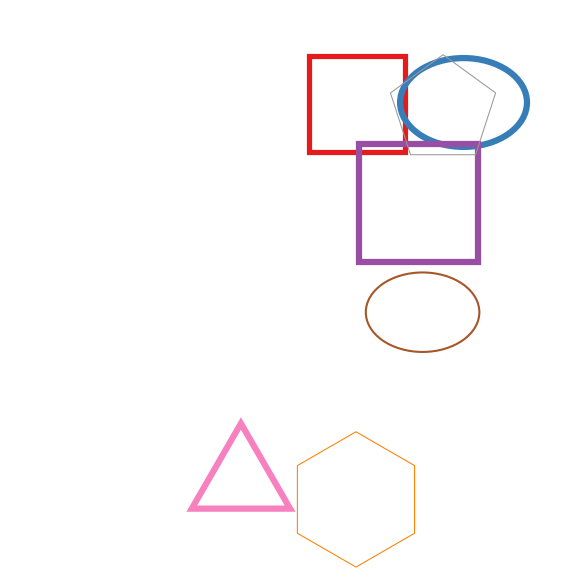[{"shape": "square", "thickness": 2.5, "radius": 0.42, "center": [0.618, 0.819]}, {"shape": "oval", "thickness": 3, "radius": 0.55, "center": [0.803, 0.822]}, {"shape": "square", "thickness": 3, "radius": 0.51, "center": [0.725, 0.647]}, {"shape": "hexagon", "thickness": 0.5, "radius": 0.59, "center": [0.616, 0.134]}, {"shape": "oval", "thickness": 1, "radius": 0.49, "center": [0.732, 0.459]}, {"shape": "triangle", "thickness": 3, "radius": 0.49, "center": [0.417, 0.168]}, {"shape": "pentagon", "thickness": 0.5, "radius": 0.48, "center": [0.767, 0.809]}]